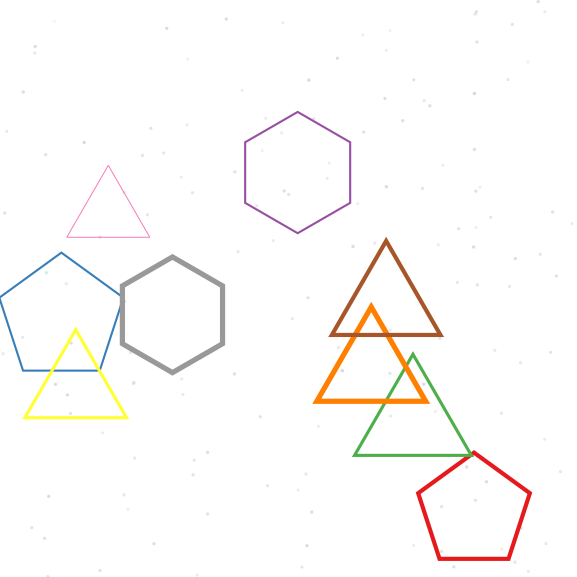[{"shape": "pentagon", "thickness": 2, "radius": 0.51, "center": [0.821, 0.114]}, {"shape": "pentagon", "thickness": 1, "radius": 0.56, "center": [0.106, 0.449]}, {"shape": "triangle", "thickness": 1.5, "radius": 0.58, "center": [0.715, 0.269]}, {"shape": "hexagon", "thickness": 1, "radius": 0.52, "center": [0.515, 0.7]}, {"shape": "triangle", "thickness": 2.5, "radius": 0.54, "center": [0.643, 0.359]}, {"shape": "triangle", "thickness": 1.5, "radius": 0.51, "center": [0.131, 0.327]}, {"shape": "triangle", "thickness": 2, "radius": 0.54, "center": [0.669, 0.473]}, {"shape": "triangle", "thickness": 0.5, "radius": 0.42, "center": [0.188, 0.63]}, {"shape": "hexagon", "thickness": 2.5, "radius": 0.5, "center": [0.299, 0.454]}]